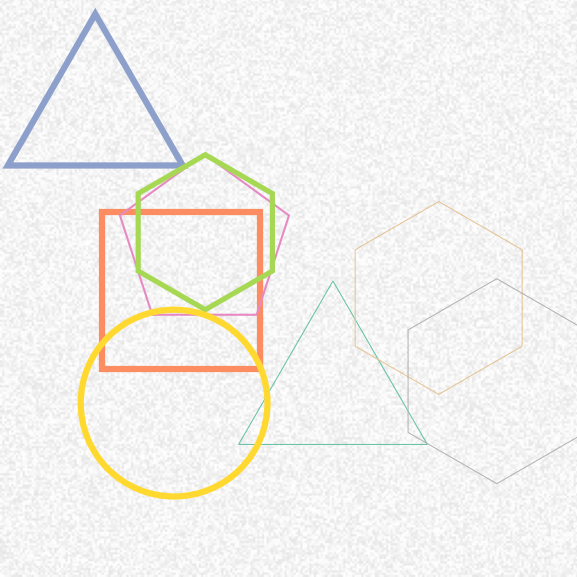[{"shape": "triangle", "thickness": 0.5, "radius": 0.94, "center": [0.577, 0.324]}, {"shape": "square", "thickness": 3, "radius": 0.68, "center": [0.313, 0.496]}, {"shape": "triangle", "thickness": 3, "radius": 0.87, "center": [0.165, 0.8]}, {"shape": "pentagon", "thickness": 1, "radius": 0.77, "center": [0.354, 0.579]}, {"shape": "hexagon", "thickness": 2.5, "radius": 0.67, "center": [0.355, 0.597]}, {"shape": "circle", "thickness": 3, "radius": 0.81, "center": [0.301, 0.301]}, {"shape": "hexagon", "thickness": 0.5, "radius": 0.83, "center": [0.76, 0.483]}, {"shape": "hexagon", "thickness": 0.5, "radius": 0.89, "center": [0.86, 0.339]}]